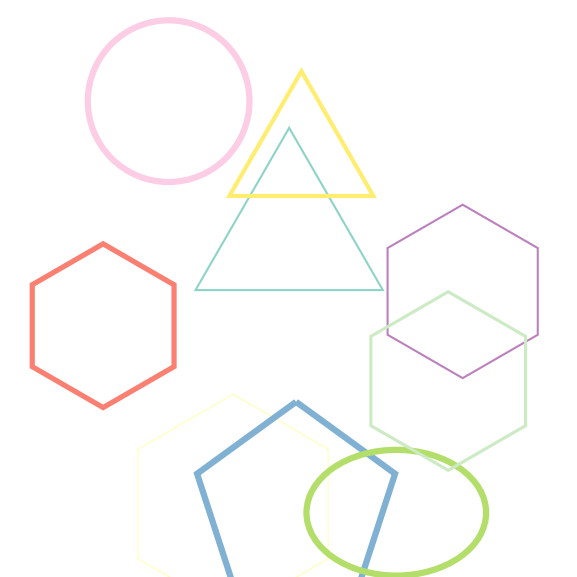[{"shape": "triangle", "thickness": 1, "radius": 0.94, "center": [0.501, 0.59]}, {"shape": "hexagon", "thickness": 0.5, "radius": 0.95, "center": [0.404, 0.126]}, {"shape": "hexagon", "thickness": 2.5, "radius": 0.71, "center": [0.179, 0.435]}, {"shape": "pentagon", "thickness": 3, "radius": 0.9, "center": [0.513, 0.123]}, {"shape": "oval", "thickness": 3, "radius": 0.78, "center": [0.686, 0.111]}, {"shape": "circle", "thickness": 3, "radius": 0.7, "center": [0.292, 0.824]}, {"shape": "hexagon", "thickness": 1, "radius": 0.75, "center": [0.801, 0.495]}, {"shape": "hexagon", "thickness": 1.5, "radius": 0.77, "center": [0.776, 0.339]}, {"shape": "triangle", "thickness": 2, "radius": 0.72, "center": [0.522, 0.732]}]